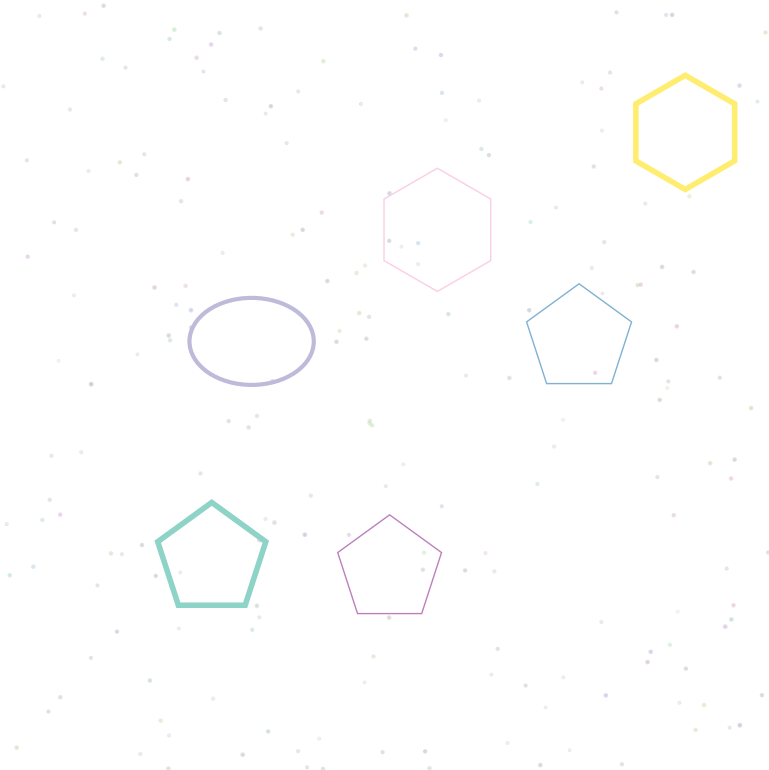[{"shape": "pentagon", "thickness": 2, "radius": 0.37, "center": [0.275, 0.274]}, {"shape": "oval", "thickness": 1.5, "radius": 0.4, "center": [0.327, 0.557]}, {"shape": "pentagon", "thickness": 0.5, "radius": 0.36, "center": [0.752, 0.56]}, {"shape": "hexagon", "thickness": 0.5, "radius": 0.4, "center": [0.568, 0.702]}, {"shape": "pentagon", "thickness": 0.5, "radius": 0.35, "center": [0.506, 0.26]}, {"shape": "hexagon", "thickness": 2, "radius": 0.37, "center": [0.89, 0.828]}]